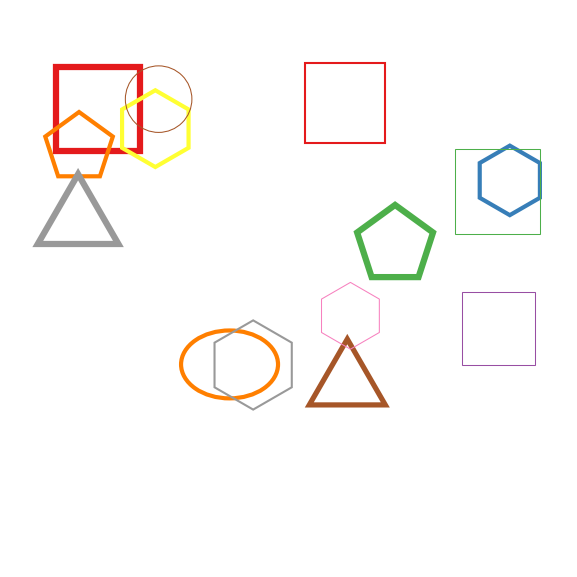[{"shape": "square", "thickness": 1, "radius": 0.35, "center": [0.597, 0.821]}, {"shape": "square", "thickness": 3, "radius": 0.36, "center": [0.169, 0.811]}, {"shape": "hexagon", "thickness": 2, "radius": 0.3, "center": [0.883, 0.687]}, {"shape": "square", "thickness": 0.5, "radius": 0.37, "center": [0.861, 0.668]}, {"shape": "pentagon", "thickness": 3, "radius": 0.35, "center": [0.684, 0.575]}, {"shape": "square", "thickness": 0.5, "radius": 0.32, "center": [0.863, 0.431]}, {"shape": "pentagon", "thickness": 2, "radius": 0.31, "center": [0.137, 0.744]}, {"shape": "oval", "thickness": 2, "radius": 0.42, "center": [0.397, 0.368]}, {"shape": "hexagon", "thickness": 2, "radius": 0.33, "center": [0.269, 0.776]}, {"shape": "triangle", "thickness": 2.5, "radius": 0.38, "center": [0.601, 0.336]}, {"shape": "circle", "thickness": 0.5, "radius": 0.29, "center": [0.275, 0.827]}, {"shape": "hexagon", "thickness": 0.5, "radius": 0.29, "center": [0.607, 0.452]}, {"shape": "triangle", "thickness": 3, "radius": 0.4, "center": [0.135, 0.617]}, {"shape": "hexagon", "thickness": 1, "radius": 0.39, "center": [0.438, 0.367]}]